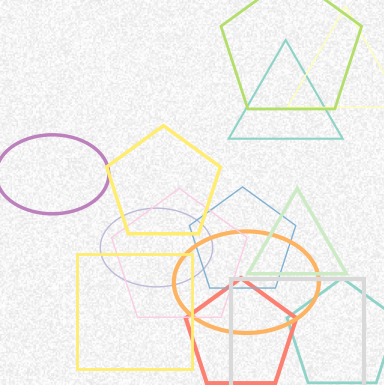[{"shape": "pentagon", "thickness": 2, "radius": 0.75, "center": [0.889, 0.127]}, {"shape": "triangle", "thickness": 1.5, "radius": 0.85, "center": [0.742, 0.725]}, {"shape": "triangle", "thickness": 1, "radius": 0.87, "center": [0.897, 0.808]}, {"shape": "oval", "thickness": 1, "radius": 0.73, "center": [0.406, 0.357]}, {"shape": "pentagon", "thickness": 3, "radius": 0.76, "center": [0.626, 0.127]}, {"shape": "pentagon", "thickness": 1, "radius": 0.73, "center": [0.63, 0.369]}, {"shape": "oval", "thickness": 3, "radius": 0.94, "center": [0.64, 0.267]}, {"shape": "pentagon", "thickness": 2, "radius": 0.96, "center": [0.757, 0.873]}, {"shape": "pentagon", "thickness": 1, "radius": 0.93, "center": [0.466, 0.326]}, {"shape": "square", "thickness": 3, "radius": 0.86, "center": [0.772, 0.103]}, {"shape": "oval", "thickness": 2.5, "radius": 0.73, "center": [0.136, 0.547]}, {"shape": "triangle", "thickness": 2.5, "radius": 0.74, "center": [0.772, 0.363]}, {"shape": "pentagon", "thickness": 2.5, "radius": 0.78, "center": [0.425, 0.518]}, {"shape": "square", "thickness": 2, "radius": 0.75, "center": [0.348, 0.191]}]